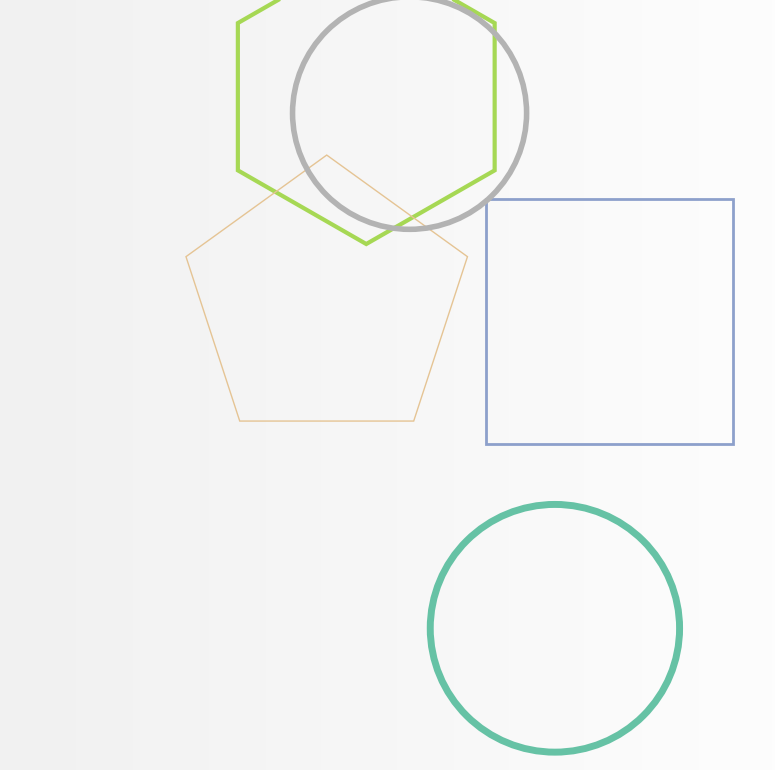[{"shape": "circle", "thickness": 2.5, "radius": 0.8, "center": [0.716, 0.184]}, {"shape": "square", "thickness": 1, "radius": 0.8, "center": [0.786, 0.583]}, {"shape": "hexagon", "thickness": 1.5, "radius": 0.96, "center": [0.473, 0.874]}, {"shape": "pentagon", "thickness": 0.5, "radius": 0.95, "center": [0.422, 0.608]}, {"shape": "circle", "thickness": 2, "radius": 0.76, "center": [0.528, 0.853]}]